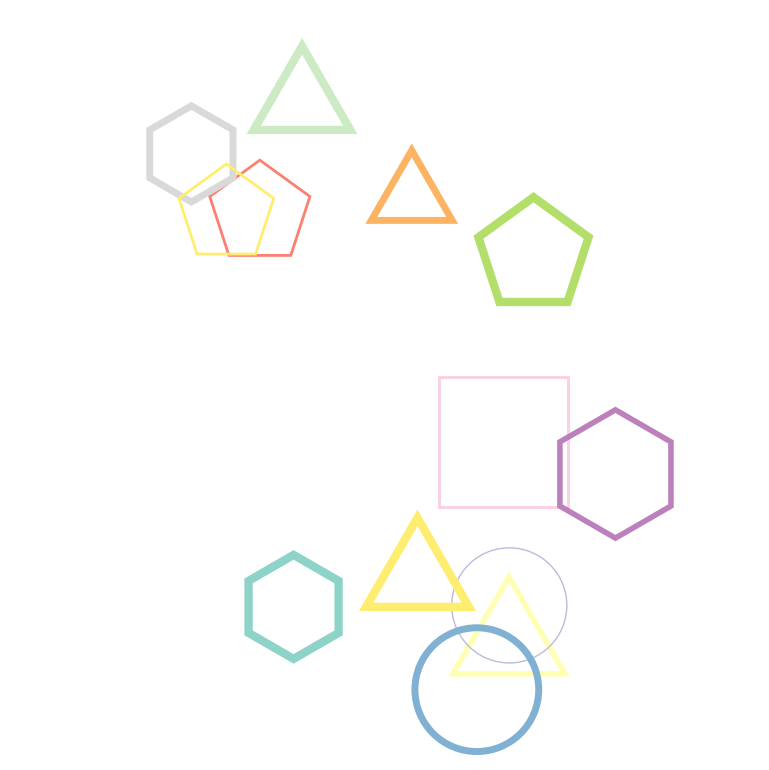[{"shape": "hexagon", "thickness": 3, "radius": 0.34, "center": [0.381, 0.212]}, {"shape": "triangle", "thickness": 2, "radius": 0.42, "center": [0.661, 0.167]}, {"shape": "circle", "thickness": 0.5, "radius": 0.37, "center": [0.661, 0.214]}, {"shape": "pentagon", "thickness": 1, "radius": 0.34, "center": [0.337, 0.724]}, {"shape": "circle", "thickness": 2.5, "radius": 0.4, "center": [0.619, 0.104]}, {"shape": "triangle", "thickness": 2.5, "radius": 0.3, "center": [0.535, 0.744]}, {"shape": "pentagon", "thickness": 3, "radius": 0.38, "center": [0.693, 0.669]}, {"shape": "square", "thickness": 1, "radius": 0.42, "center": [0.654, 0.426]}, {"shape": "hexagon", "thickness": 2.5, "radius": 0.31, "center": [0.249, 0.8]}, {"shape": "hexagon", "thickness": 2, "radius": 0.42, "center": [0.799, 0.384]}, {"shape": "triangle", "thickness": 3, "radius": 0.36, "center": [0.392, 0.867]}, {"shape": "triangle", "thickness": 3, "radius": 0.39, "center": [0.542, 0.25]}, {"shape": "pentagon", "thickness": 1, "radius": 0.32, "center": [0.294, 0.722]}]